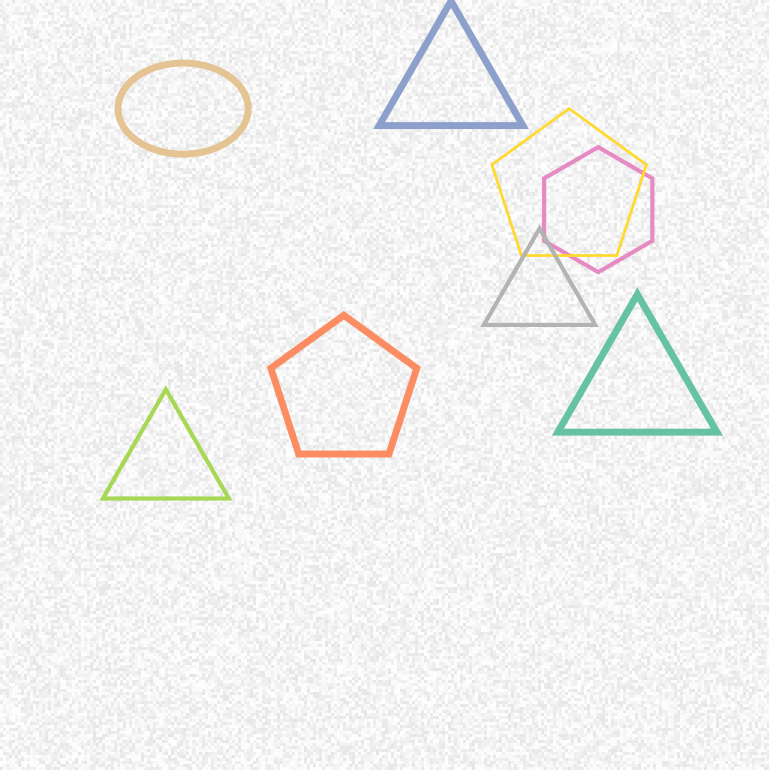[{"shape": "triangle", "thickness": 2.5, "radius": 0.6, "center": [0.828, 0.498]}, {"shape": "pentagon", "thickness": 2.5, "radius": 0.5, "center": [0.447, 0.491]}, {"shape": "triangle", "thickness": 2.5, "radius": 0.54, "center": [0.586, 0.891]}, {"shape": "hexagon", "thickness": 1.5, "radius": 0.41, "center": [0.777, 0.728]}, {"shape": "triangle", "thickness": 1.5, "radius": 0.47, "center": [0.215, 0.4]}, {"shape": "pentagon", "thickness": 1, "radius": 0.53, "center": [0.739, 0.753]}, {"shape": "oval", "thickness": 2.5, "radius": 0.42, "center": [0.238, 0.859]}, {"shape": "triangle", "thickness": 1.5, "radius": 0.42, "center": [0.701, 0.62]}]